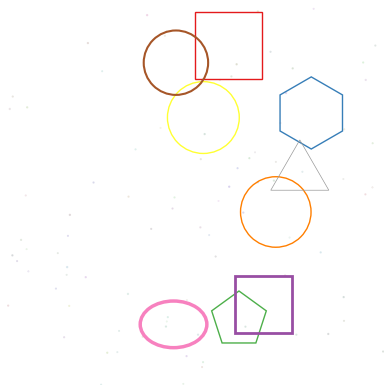[{"shape": "square", "thickness": 1, "radius": 0.44, "center": [0.593, 0.882]}, {"shape": "hexagon", "thickness": 1, "radius": 0.47, "center": [0.808, 0.707]}, {"shape": "pentagon", "thickness": 1, "radius": 0.37, "center": [0.621, 0.17]}, {"shape": "square", "thickness": 2, "radius": 0.37, "center": [0.684, 0.209]}, {"shape": "circle", "thickness": 1, "radius": 0.46, "center": [0.716, 0.449]}, {"shape": "circle", "thickness": 1, "radius": 0.47, "center": [0.528, 0.695]}, {"shape": "circle", "thickness": 1.5, "radius": 0.42, "center": [0.457, 0.837]}, {"shape": "oval", "thickness": 2.5, "radius": 0.43, "center": [0.451, 0.158]}, {"shape": "triangle", "thickness": 0.5, "radius": 0.44, "center": [0.779, 0.549]}]